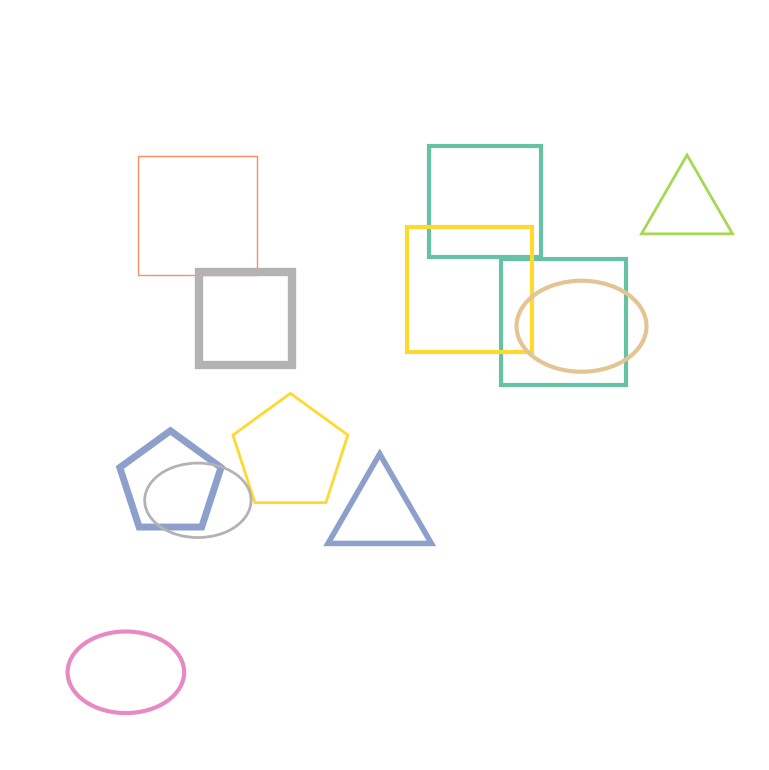[{"shape": "square", "thickness": 1.5, "radius": 0.36, "center": [0.63, 0.738]}, {"shape": "square", "thickness": 1.5, "radius": 0.41, "center": [0.732, 0.582]}, {"shape": "square", "thickness": 0.5, "radius": 0.39, "center": [0.256, 0.72]}, {"shape": "triangle", "thickness": 2, "radius": 0.39, "center": [0.493, 0.333]}, {"shape": "pentagon", "thickness": 2.5, "radius": 0.35, "center": [0.221, 0.371]}, {"shape": "oval", "thickness": 1.5, "radius": 0.38, "center": [0.163, 0.127]}, {"shape": "triangle", "thickness": 1, "radius": 0.34, "center": [0.892, 0.73]}, {"shape": "pentagon", "thickness": 1, "radius": 0.39, "center": [0.377, 0.411]}, {"shape": "square", "thickness": 1.5, "radius": 0.41, "center": [0.609, 0.624]}, {"shape": "oval", "thickness": 1.5, "radius": 0.42, "center": [0.755, 0.576]}, {"shape": "oval", "thickness": 1, "radius": 0.35, "center": [0.257, 0.35]}, {"shape": "square", "thickness": 3, "radius": 0.3, "center": [0.319, 0.586]}]